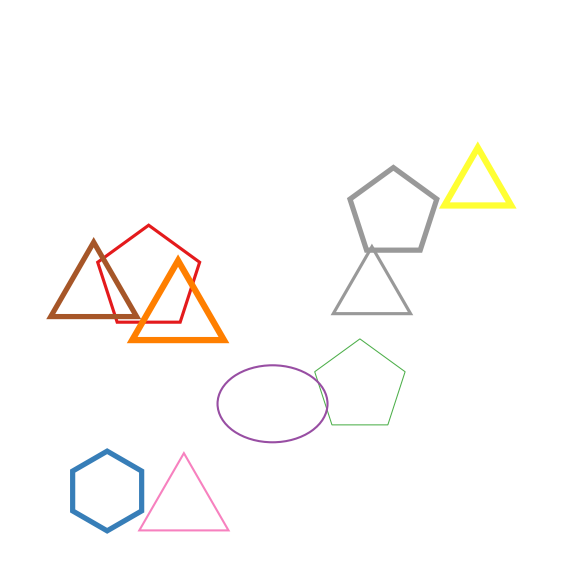[{"shape": "pentagon", "thickness": 1.5, "radius": 0.46, "center": [0.257, 0.516]}, {"shape": "hexagon", "thickness": 2.5, "radius": 0.34, "center": [0.186, 0.149]}, {"shape": "pentagon", "thickness": 0.5, "radius": 0.41, "center": [0.623, 0.33]}, {"shape": "oval", "thickness": 1, "radius": 0.48, "center": [0.472, 0.3]}, {"shape": "triangle", "thickness": 3, "radius": 0.46, "center": [0.308, 0.456]}, {"shape": "triangle", "thickness": 3, "radius": 0.33, "center": [0.827, 0.677]}, {"shape": "triangle", "thickness": 2.5, "radius": 0.43, "center": [0.162, 0.494]}, {"shape": "triangle", "thickness": 1, "radius": 0.45, "center": [0.318, 0.125]}, {"shape": "triangle", "thickness": 1.5, "radius": 0.39, "center": [0.644, 0.495]}, {"shape": "pentagon", "thickness": 2.5, "radius": 0.4, "center": [0.681, 0.63]}]